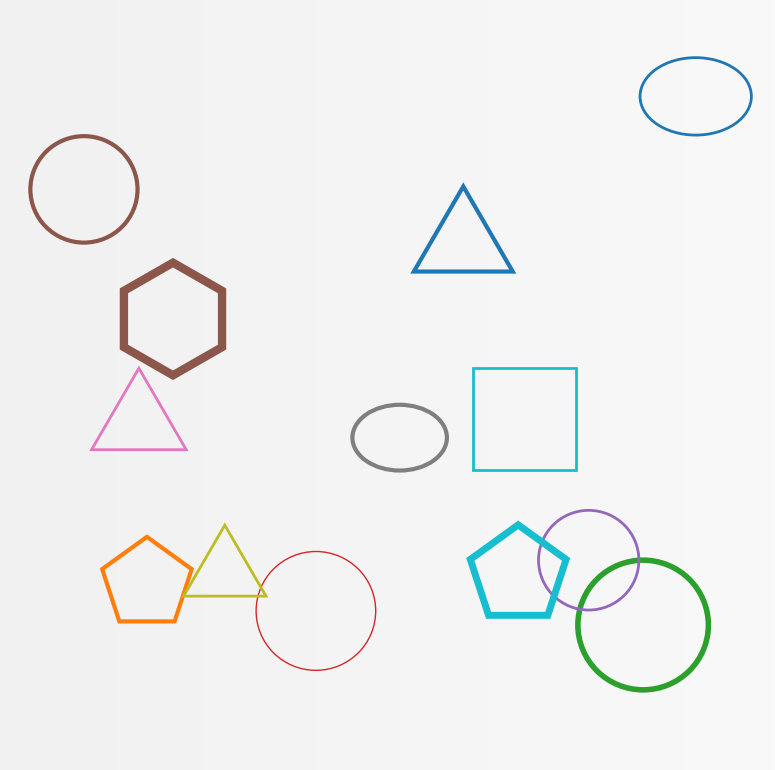[{"shape": "oval", "thickness": 1, "radius": 0.36, "center": [0.898, 0.875]}, {"shape": "triangle", "thickness": 1.5, "radius": 0.37, "center": [0.598, 0.684]}, {"shape": "pentagon", "thickness": 1.5, "radius": 0.3, "center": [0.19, 0.242]}, {"shape": "circle", "thickness": 2, "radius": 0.42, "center": [0.83, 0.188]}, {"shape": "circle", "thickness": 0.5, "radius": 0.39, "center": [0.408, 0.207]}, {"shape": "circle", "thickness": 1, "radius": 0.32, "center": [0.76, 0.272]}, {"shape": "circle", "thickness": 1.5, "radius": 0.35, "center": [0.108, 0.754]}, {"shape": "hexagon", "thickness": 3, "radius": 0.37, "center": [0.223, 0.586]}, {"shape": "triangle", "thickness": 1, "radius": 0.35, "center": [0.179, 0.451]}, {"shape": "oval", "thickness": 1.5, "radius": 0.3, "center": [0.516, 0.432]}, {"shape": "triangle", "thickness": 1, "radius": 0.31, "center": [0.29, 0.257]}, {"shape": "pentagon", "thickness": 2.5, "radius": 0.32, "center": [0.669, 0.253]}, {"shape": "square", "thickness": 1, "radius": 0.33, "center": [0.676, 0.456]}]